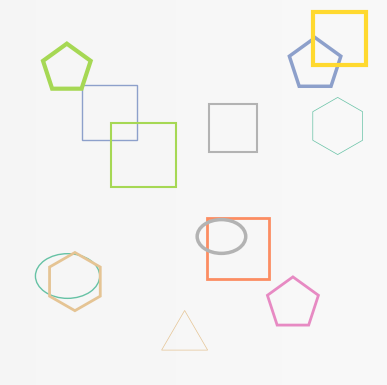[{"shape": "oval", "thickness": 1, "radius": 0.41, "center": [0.174, 0.283]}, {"shape": "hexagon", "thickness": 0.5, "radius": 0.37, "center": [0.871, 0.673]}, {"shape": "square", "thickness": 2, "radius": 0.4, "center": [0.614, 0.354]}, {"shape": "pentagon", "thickness": 2.5, "radius": 0.35, "center": [0.813, 0.832]}, {"shape": "square", "thickness": 1, "radius": 0.36, "center": [0.283, 0.707]}, {"shape": "pentagon", "thickness": 2, "radius": 0.35, "center": [0.756, 0.212]}, {"shape": "pentagon", "thickness": 3, "radius": 0.32, "center": [0.173, 0.822]}, {"shape": "square", "thickness": 1.5, "radius": 0.42, "center": [0.37, 0.598]}, {"shape": "square", "thickness": 3, "radius": 0.34, "center": [0.876, 0.899]}, {"shape": "triangle", "thickness": 0.5, "radius": 0.34, "center": [0.476, 0.125]}, {"shape": "hexagon", "thickness": 2, "radius": 0.38, "center": [0.193, 0.269]}, {"shape": "oval", "thickness": 2.5, "radius": 0.31, "center": [0.571, 0.386]}, {"shape": "square", "thickness": 1.5, "radius": 0.31, "center": [0.601, 0.667]}]